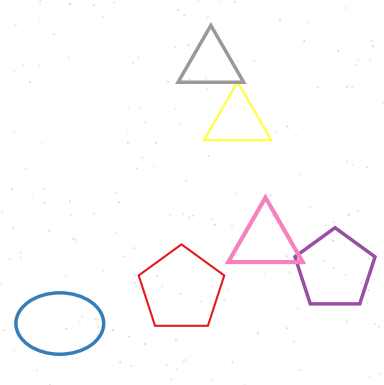[{"shape": "pentagon", "thickness": 1.5, "radius": 0.58, "center": [0.471, 0.248]}, {"shape": "oval", "thickness": 2.5, "radius": 0.57, "center": [0.155, 0.16]}, {"shape": "pentagon", "thickness": 2.5, "radius": 0.55, "center": [0.87, 0.299]}, {"shape": "triangle", "thickness": 1.5, "radius": 0.5, "center": [0.617, 0.686]}, {"shape": "triangle", "thickness": 3, "radius": 0.56, "center": [0.69, 0.375]}, {"shape": "triangle", "thickness": 2.5, "radius": 0.49, "center": [0.548, 0.836]}]